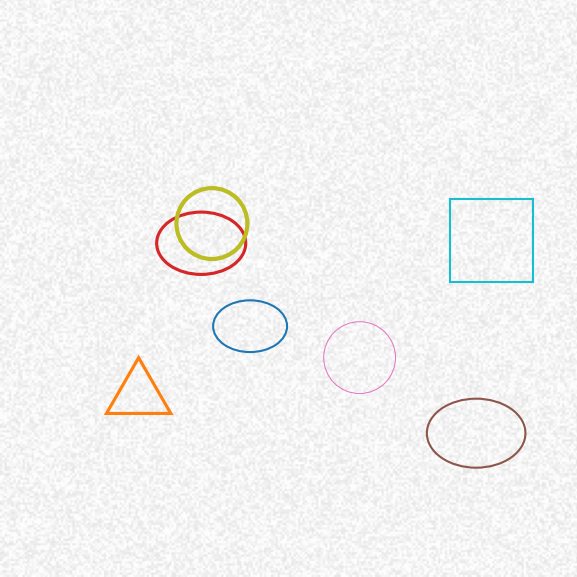[{"shape": "oval", "thickness": 1, "radius": 0.32, "center": [0.433, 0.434]}, {"shape": "triangle", "thickness": 1.5, "radius": 0.32, "center": [0.24, 0.315]}, {"shape": "oval", "thickness": 1.5, "radius": 0.39, "center": [0.348, 0.578]}, {"shape": "oval", "thickness": 1, "radius": 0.43, "center": [0.825, 0.249]}, {"shape": "circle", "thickness": 0.5, "radius": 0.31, "center": [0.623, 0.38]}, {"shape": "circle", "thickness": 2, "radius": 0.31, "center": [0.367, 0.612]}, {"shape": "square", "thickness": 1, "radius": 0.36, "center": [0.852, 0.582]}]